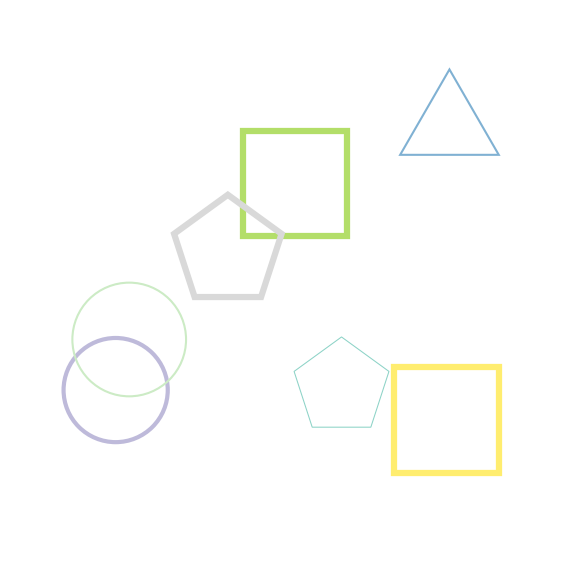[{"shape": "pentagon", "thickness": 0.5, "radius": 0.43, "center": [0.591, 0.329]}, {"shape": "circle", "thickness": 2, "radius": 0.45, "center": [0.2, 0.324]}, {"shape": "triangle", "thickness": 1, "radius": 0.49, "center": [0.778, 0.78]}, {"shape": "square", "thickness": 3, "radius": 0.45, "center": [0.511, 0.682]}, {"shape": "pentagon", "thickness": 3, "radius": 0.49, "center": [0.395, 0.564]}, {"shape": "circle", "thickness": 1, "radius": 0.49, "center": [0.224, 0.411]}, {"shape": "square", "thickness": 3, "radius": 0.46, "center": [0.773, 0.272]}]